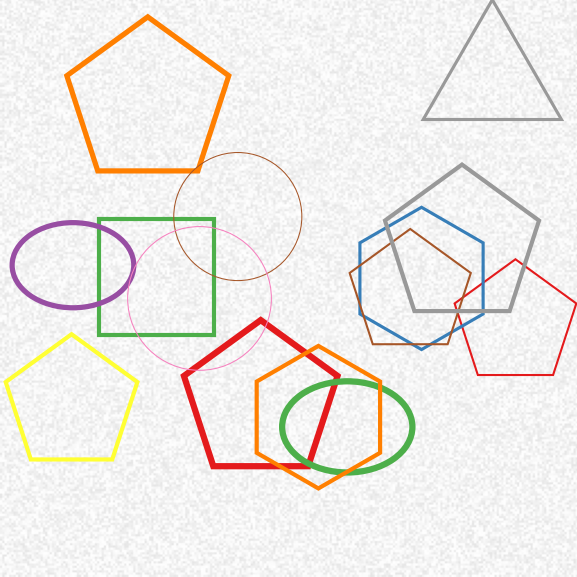[{"shape": "pentagon", "thickness": 3, "radius": 0.7, "center": [0.451, 0.305]}, {"shape": "pentagon", "thickness": 1, "radius": 0.55, "center": [0.893, 0.439]}, {"shape": "hexagon", "thickness": 1.5, "radius": 0.62, "center": [0.73, 0.517]}, {"shape": "oval", "thickness": 3, "radius": 0.56, "center": [0.601, 0.26]}, {"shape": "square", "thickness": 2, "radius": 0.5, "center": [0.271, 0.519]}, {"shape": "oval", "thickness": 2.5, "radius": 0.53, "center": [0.126, 0.54]}, {"shape": "hexagon", "thickness": 2, "radius": 0.62, "center": [0.551, 0.277]}, {"shape": "pentagon", "thickness": 2.5, "radius": 0.74, "center": [0.256, 0.822]}, {"shape": "pentagon", "thickness": 2, "radius": 0.6, "center": [0.124, 0.301]}, {"shape": "circle", "thickness": 0.5, "radius": 0.55, "center": [0.412, 0.624]}, {"shape": "pentagon", "thickness": 1, "radius": 0.55, "center": [0.71, 0.492]}, {"shape": "circle", "thickness": 0.5, "radius": 0.62, "center": [0.345, 0.482]}, {"shape": "triangle", "thickness": 1.5, "radius": 0.69, "center": [0.853, 0.861]}, {"shape": "pentagon", "thickness": 2, "radius": 0.7, "center": [0.8, 0.574]}]